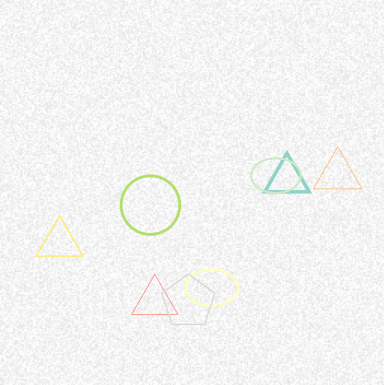[{"shape": "triangle", "thickness": 2.5, "radius": 0.33, "center": [0.745, 0.535]}, {"shape": "oval", "thickness": 1.5, "radius": 0.34, "center": [0.55, 0.252]}, {"shape": "triangle", "thickness": 0.5, "radius": 0.35, "center": [0.402, 0.218]}, {"shape": "triangle", "thickness": 0.5, "radius": 0.36, "center": [0.877, 0.546]}, {"shape": "circle", "thickness": 2, "radius": 0.38, "center": [0.391, 0.467]}, {"shape": "pentagon", "thickness": 1, "radius": 0.36, "center": [0.489, 0.216]}, {"shape": "oval", "thickness": 1.5, "radius": 0.32, "center": [0.717, 0.544]}, {"shape": "triangle", "thickness": 1, "radius": 0.35, "center": [0.155, 0.37]}]